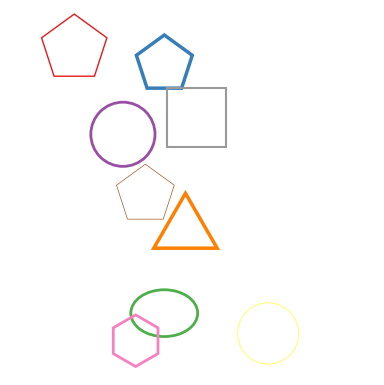[{"shape": "pentagon", "thickness": 1, "radius": 0.45, "center": [0.193, 0.874]}, {"shape": "pentagon", "thickness": 2.5, "radius": 0.38, "center": [0.427, 0.833]}, {"shape": "oval", "thickness": 2, "radius": 0.43, "center": [0.427, 0.187]}, {"shape": "circle", "thickness": 2, "radius": 0.42, "center": [0.319, 0.651]}, {"shape": "triangle", "thickness": 2.5, "radius": 0.47, "center": [0.482, 0.403]}, {"shape": "circle", "thickness": 0.5, "radius": 0.4, "center": [0.696, 0.134]}, {"shape": "pentagon", "thickness": 0.5, "radius": 0.39, "center": [0.378, 0.495]}, {"shape": "hexagon", "thickness": 2, "radius": 0.34, "center": [0.352, 0.115]}, {"shape": "square", "thickness": 1.5, "radius": 0.38, "center": [0.51, 0.695]}]